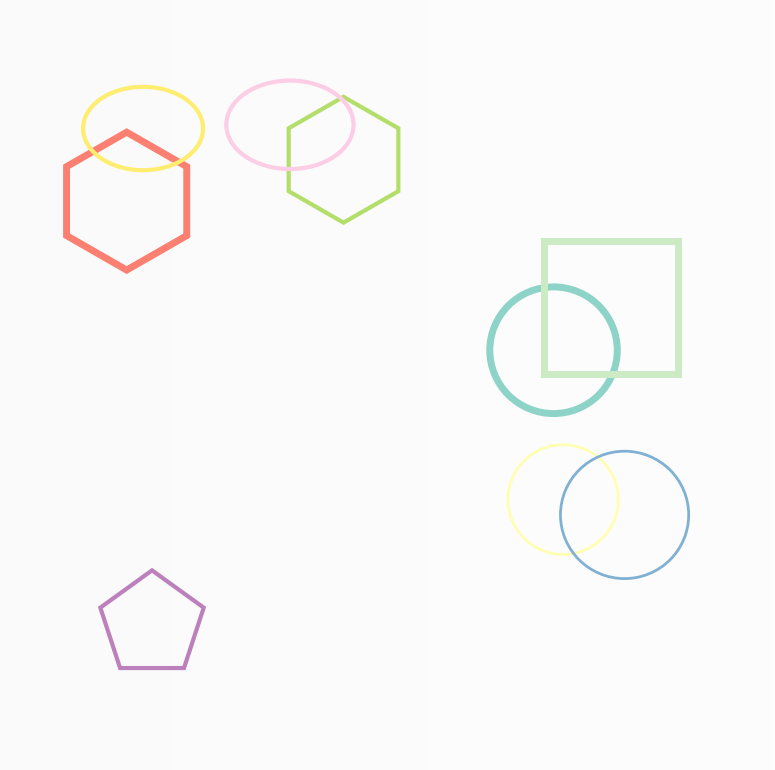[{"shape": "circle", "thickness": 2.5, "radius": 0.41, "center": [0.714, 0.545]}, {"shape": "circle", "thickness": 1, "radius": 0.36, "center": [0.727, 0.351]}, {"shape": "hexagon", "thickness": 2.5, "radius": 0.45, "center": [0.163, 0.739]}, {"shape": "circle", "thickness": 1, "radius": 0.41, "center": [0.806, 0.331]}, {"shape": "hexagon", "thickness": 1.5, "radius": 0.41, "center": [0.443, 0.793]}, {"shape": "oval", "thickness": 1.5, "radius": 0.41, "center": [0.374, 0.838]}, {"shape": "pentagon", "thickness": 1.5, "radius": 0.35, "center": [0.196, 0.189]}, {"shape": "square", "thickness": 2.5, "radius": 0.43, "center": [0.789, 0.601]}, {"shape": "oval", "thickness": 1.5, "radius": 0.39, "center": [0.185, 0.833]}]